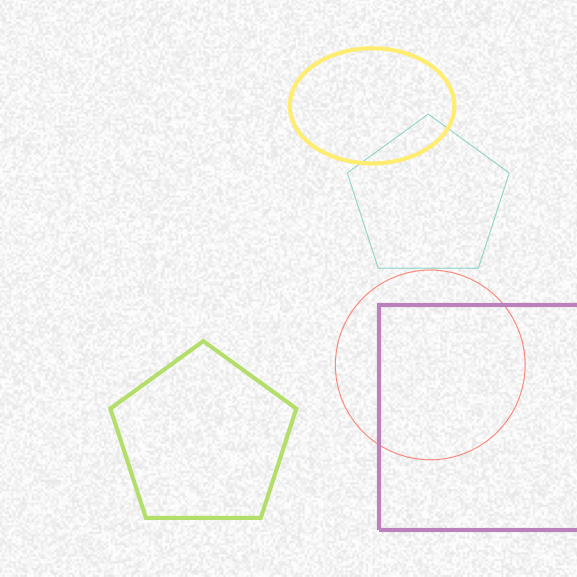[{"shape": "pentagon", "thickness": 0.5, "radius": 0.74, "center": [0.742, 0.654]}, {"shape": "circle", "thickness": 0.5, "radius": 0.82, "center": [0.745, 0.367]}, {"shape": "pentagon", "thickness": 2, "radius": 0.85, "center": [0.352, 0.239]}, {"shape": "square", "thickness": 2, "radius": 0.97, "center": [0.85, 0.276]}, {"shape": "oval", "thickness": 2, "radius": 0.71, "center": [0.644, 0.816]}]